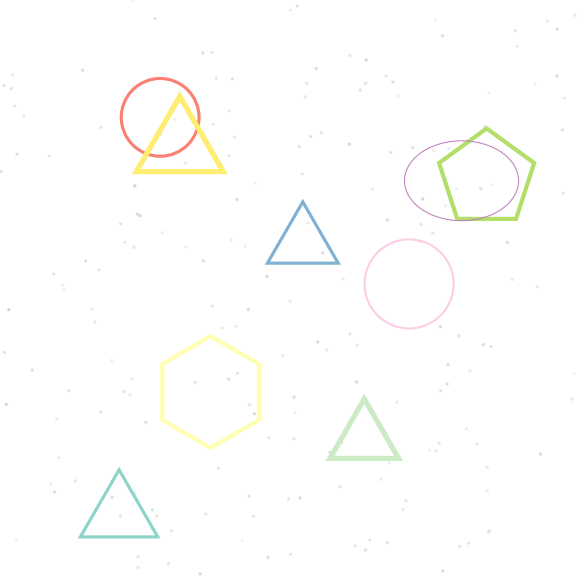[{"shape": "triangle", "thickness": 1.5, "radius": 0.39, "center": [0.206, 0.108]}, {"shape": "hexagon", "thickness": 2, "radius": 0.48, "center": [0.365, 0.32]}, {"shape": "circle", "thickness": 1.5, "radius": 0.34, "center": [0.277, 0.796]}, {"shape": "triangle", "thickness": 1.5, "radius": 0.35, "center": [0.524, 0.579]}, {"shape": "pentagon", "thickness": 2, "radius": 0.43, "center": [0.843, 0.69]}, {"shape": "circle", "thickness": 1, "radius": 0.39, "center": [0.708, 0.507]}, {"shape": "oval", "thickness": 0.5, "radius": 0.49, "center": [0.799, 0.686]}, {"shape": "triangle", "thickness": 2.5, "radius": 0.34, "center": [0.631, 0.24]}, {"shape": "triangle", "thickness": 2.5, "radius": 0.43, "center": [0.311, 0.745]}]